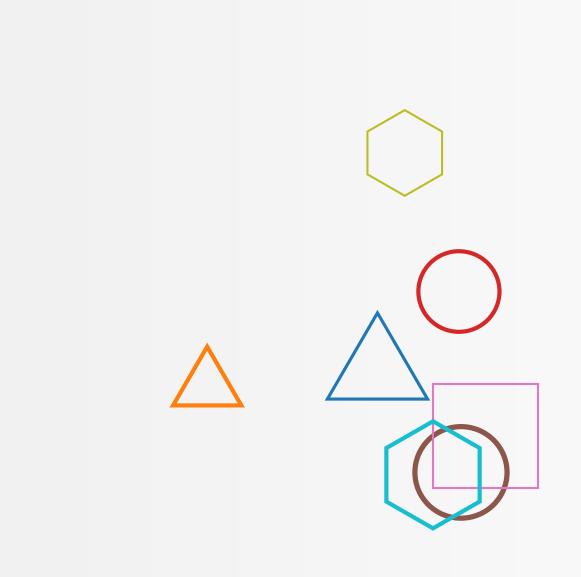[{"shape": "triangle", "thickness": 1.5, "radius": 0.5, "center": [0.649, 0.358]}, {"shape": "triangle", "thickness": 2, "radius": 0.34, "center": [0.356, 0.331]}, {"shape": "circle", "thickness": 2, "radius": 0.35, "center": [0.79, 0.494]}, {"shape": "circle", "thickness": 2.5, "radius": 0.4, "center": [0.793, 0.181]}, {"shape": "square", "thickness": 1, "radius": 0.45, "center": [0.835, 0.244]}, {"shape": "hexagon", "thickness": 1, "radius": 0.37, "center": [0.696, 0.734]}, {"shape": "hexagon", "thickness": 2, "radius": 0.46, "center": [0.745, 0.177]}]